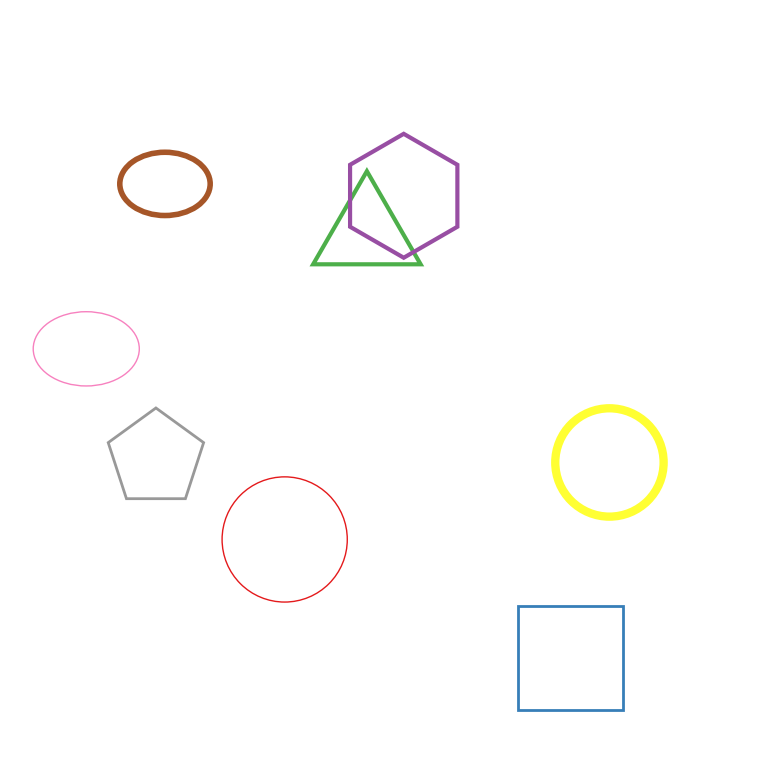[{"shape": "circle", "thickness": 0.5, "radius": 0.41, "center": [0.37, 0.299]}, {"shape": "square", "thickness": 1, "radius": 0.34, "center": [0.741, 0.146]}, {"shape": "triangle", "thickness": 1.5, "radius": 0.4, "center": [0.476, 0.697]}, {"shape": "hexagon", "thickness": 1.5, "radius": 0.4, "center": [0.524, 0.746]}, {"shape": "circle", "thickness": 3, "radius": 0.35, "center": [0.791, 0.399]}, {"shape": "oval", "thickness": 2, "radius": 0.29, "center": [0.214, 0.761]}, {"shape": "oval", "thickness": 0.5, "radius": 0.34, "center": [0.112, 0.547]}, {"shape": "pentagon", "thickness": 1, "radius": 0.33, "center": [0.202, 0.405]}]